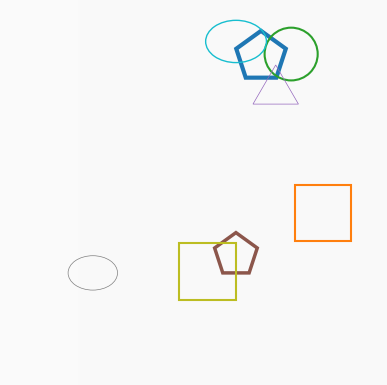[{"shape": "pentagon", "thickness": 3, "radius": 0.34, "center": [0.674, 0.853]}, {"shape": "square", "thickness": 1.5, "radius": 0.36, "center": [0.834, 0.448]}, {"shape": "circle", "thickness": 1.5, "radius": 0.34, "center": [0.751, 0.86]}, {"shape": "triangle", "thickness": 0.5, "radius": 0.34, "center": [0.712, 0.763]}, {"shape": "pentagon", "thickness": 2.5, "radius": 0.29, "center": [0.609, 0.338]}, {"shape": "oval", "thickness": 0.5, "radius": 0.32, "center": [0.24, 0.291]}, {"shape": "square", "thickness": 1.5, "radius": 0.37, "center": [0.535, 0.296]}, {"shape": "oval", "thickness": 1, "radius": 0.39, "center": [0.609, 0.892]}]